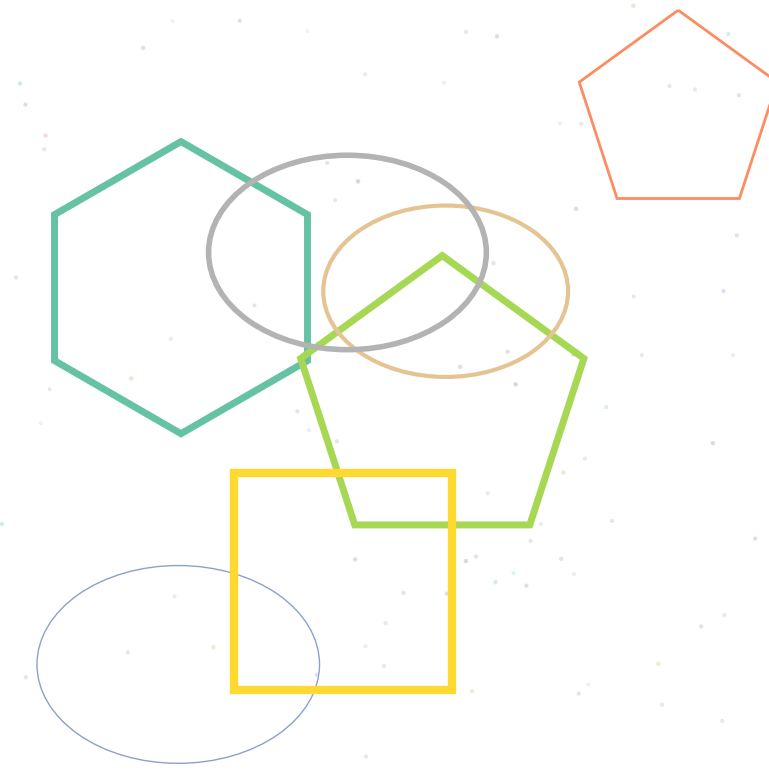[{"shape": "hexagon", "thickness": 2.5, "radius": 0.95, "center": [0.235, 0.626]}, {"shape": "pentagon", "thickness": 1, "radius": 0.68, "center": [0.881, 0.852]}, {"shape": "oval", "thickness": 0.5, "radius": 0.92, "center": [0.231, 0.137]}, {"shape": "pentagon", "thickness": 2.5, "radius": 0.97, "center": [0.574, 0.475]}, {"shape": "square", "thickness": 3, "radius": 0.71, "center": [0.445, 0.245]}, {"shape": "oval", "thickness": 1.5, "radius": 0.79, "center": [0.579, 0.622]}, {"shape": "oval", "thickness": 2, "radius": 0.9, "center": [0.451, 0.672]}]